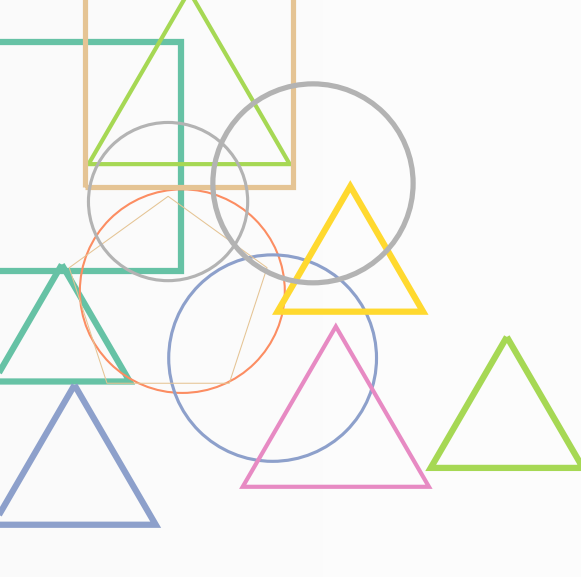[{"shape": "triangle", "thickness": 3, "radius": 0.67, "center": [0.106, 0.406]}, {"shape": "square", "thickness": 3, "radius": 0.99, "center": [0.113, 0.728]}, {"shape": "circle", "thickness": 1, "radius": 0.88, "center": [0.314, 0.495]}, {"shape": "circle", "thickness": 1.5, "radius": 0.89, "center": [0.469, 0.379]}, {"shape": "triangle", "thickness": 3, "radius": 0.81, "center": [0.128, 0.171]}, {"shape": "triangle", "thickness": 2, "radius": 0.93, "center": [0.578, 0.249]}, {"shape": "triangle", "thickness": 3, "radius": 0.76, "center": [0.872, 0.265]}, {"shape": "triangle", "thickness": 2, "radius": 1.0, "center": [0.325, 0.815]}, {"shape": "triangle", "thickness": 3, "radius": 0.72, "center": [0.603, 0.532]}, {"shape": "pentagon", "thickness": 0.5, "radius": 0.89, "center": [0.289, 0.48]}, {"shape": "square", "thickness": 2.5, "radius": 0.89, "center": [0.325, 0.853]}, {"shape": "circle", "thickness": 1.5, "radius": 0.68, "center": [0.289, 0.65]}, {"shape": "circle", "thickness": 2.5, "radius": 0.86, "center": [0.538, 0.682]}]